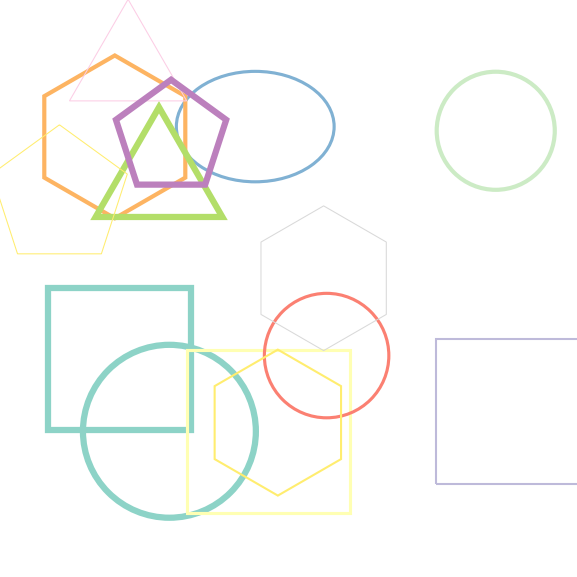[{"shape": "square", "thickness": 3, "radius": 0.62, "center": [0.207, 0.378]}, {"shape": "circle", "thickness": 3, "radius": 0.75, "center": [0.293, 0.252]}, {"shape": "square", "thickness": 1.5, "radius": 0.71, "center": [0.465, 0.252]}, {"shape": "square", "thickness": 1, "radius": 0.63, "center": [0.882, 0.287]}, {"shape": "circle", "thickness": 1.5, "radius": 0.54, "center": [0.566, 0.383]}, {"shape": "oval", "thickness": 1.5, "radius": 0.68, "center": [0.442, 0.78]}, {"shape": "hexagon", "thickness": 2, "radius": 0.7, "center": [0.199, 0.762]}, {"shape": "triangle", "thickness": 3, "radius": 0.63, "center": [0.275, 0.687]}, {"shape": "triangle", "thickness": 0.5, "radius": 0.59, "center": [0.222, 0.883]}, {"shape": "hexagon", "thickness": 0.5, "radius": 0.63, "center": [0.56, 0.517]}, {"shape": "pentagon", "thickness": 3, "radius": 0.5, "center": [0.296, 0.761]}, {"shape": "circle", "thickness": 2, "radius": 0.51, "center": [0.858, 0.773]}, {"shape": "hexagon", "thickness": 1, "radius": 0.63, "center": [0.481, 0.267]}, {"shape": "pentagon", "thickness": 0.5, "radius": 0.62, "center": [0.103, 0.66]}]